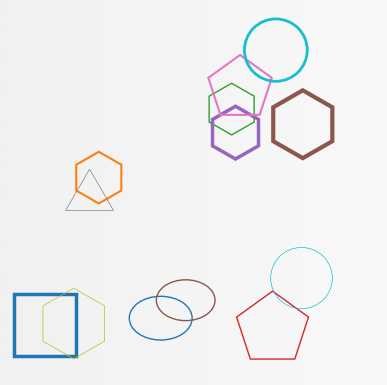[{"shape": "oval", "thickness": 1, "radius": 0.41, "center": [0.415, 0.174]}, {"shape": "square", "thickness": 2.5, "radius": 0.4, "center": [0.116, 0.155]}, {"shape": "hexagon", "thickness": 1.5, "radius": 0.34, "center": [0.255, 0.539]}, {"shape": "hexagon", "thickness": 1, "radius": 0.34, "center": [0.598, 0.717]}, {"shape": "pentagon", "thickness": 1, "radius": 0.49, "center": [0.703, 0.146]}, {"shape": "hexagon", "thickness": 2.5, "radius": 0.34, "center": [0.608, 0.656]}, {"shape": "hexagon", "thickness": 3, "radius": 0.44, "center": [0.781, 0.677]}, {"shape": "oval", "thickness": 1, "radius": 0.38, "center": [0.479, 0.22]}, {"shape": "pentagon", "thickness": 1.5, "radius": 0.43, "center": [0.619, 0.771]}, {"shape": "triangle", "thickness": 0.5, "radius": 0.36, "center": [0.231, 0.489]}, {"shape": "hexagon", "thickness": 0.5, "radius": 0.46, "center": [0.19, 0.16]}, {"shape": "circle", "thickness": 2, "radius": 0.41, "center": [0.712, 0.87]}, {"shape": "circle", "thickness": 0.5, "radius": 0.4, "center": [0.778, 0.278]}]